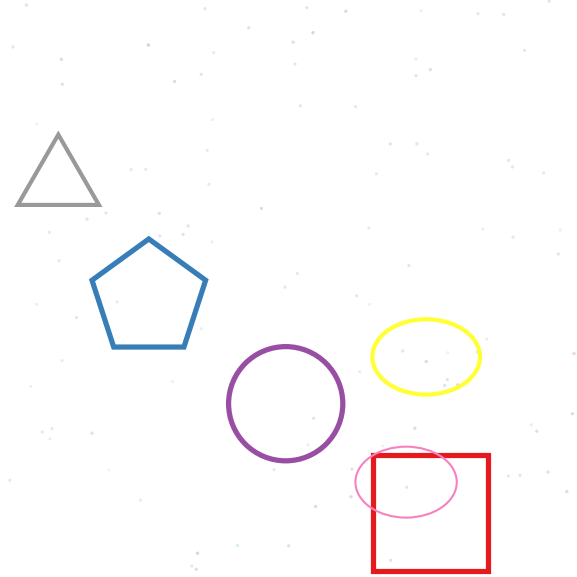[{"shape": "square", "thickness": 2.5, "radius": 0.5, "center": [0.745, 0.111]}, {"shape": "pentagon", "thickness": 2.5, "radius": 0.52, "center": [0.258, 0.482]}, {"shape": "circle", "thickness": 2.5, "radius": 0.49, "center": [0.495, 0.3]}, {"shape": "oval", "thickness": 2, "radius": 0.47, "center": [0.738, 0.381]}, {"shape": "oval", "thickness": 1, "radius": 0.44, "center": [0.703, 0.164]}, {"shape": "triangle", "thickness": 2, "radius": 0.41, "center": [0.101, 0.685]}]